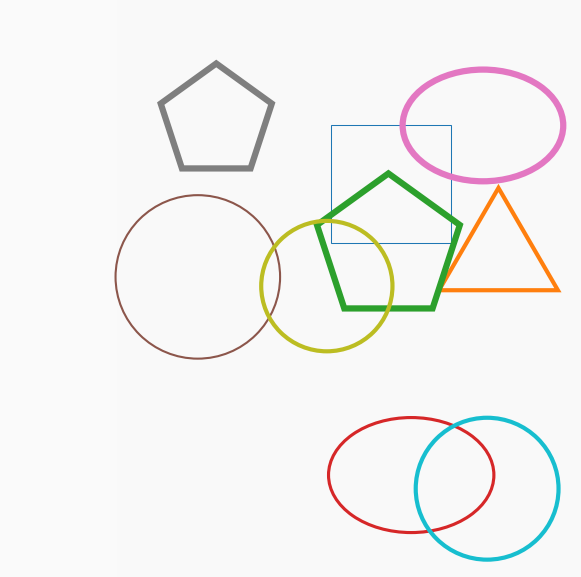[{"shape": "square", "thickness": 0.5, "radius": 0.51, "center": [0.673, 0.681]}, {"shape": "triangle", "thickness": 2, "radius": 0.59, "center": [0.858, 0.556]}, {"shape": "pentagon", "thickness": 3, "radius": 0.65, "center": [0.668, 0.57]}, {"shape": "oval", "thickness": 1.5, "radius": 0.71, "center": [0.707, 0.177]}, {"shape": "circle", "thickness": 1, "radius": 0.71, "center": [0.34, 0.52]}, {"shape": "oval", "thickness": 3, "radius": 0.69, "center": [0.831, 0.782]}, {"shape": "pentagon", "thickness": 3, "radius": 0.5, "center": [0.372, 0.789]}, {"shape": "circle", "thickness": 2, "radius": 0.56, "center": [0.562, 0.504]}, {"shape": "circle", "thickness": 2, "radius": 0.61, "center": [0.838, 0.153]}]